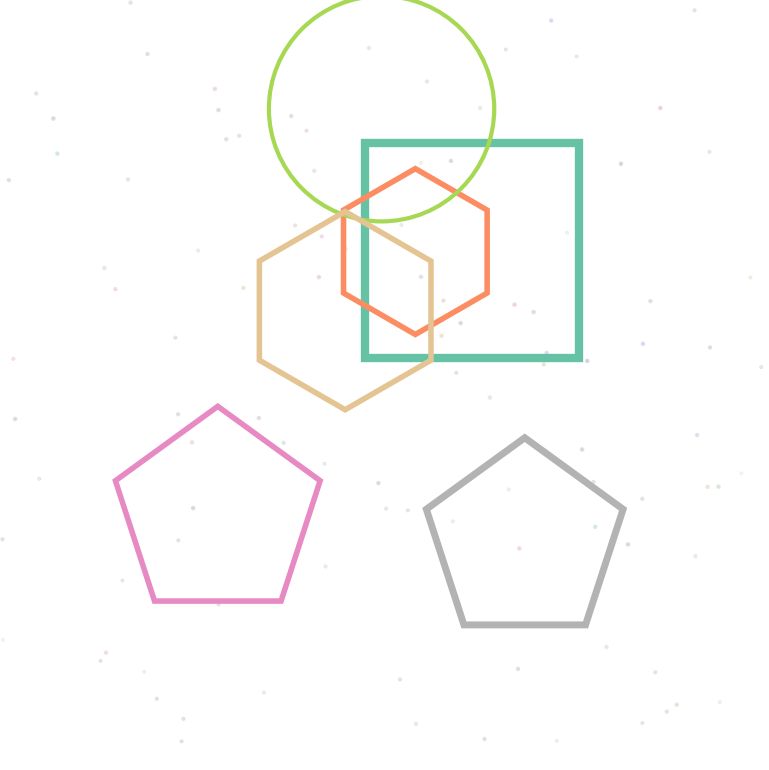[{"shape": "square", "thickness": 3, "radius": 0.7, "center": [0.613, 0.675]}, {"shape": "hexagon", "thickness": 2, "radius": 0.54, "center": [0.539, 0.673]}, {"shape": "pentagon", "thickness": 2, "radius": 0.7, "center": [0.283, 0.332]}, {"shape": "circle", "thickness": 1.5, "radius": 0.73, "center": [0.496, 0.859]}, {"shape": "hexagon", "thickness": 2, "radius": 0.64, "center": [0.448, 0.597]}, {"shape": "pentagon", "thickness": 2.5, "radius": 0.67, "center": [0.681, 0.297]}]